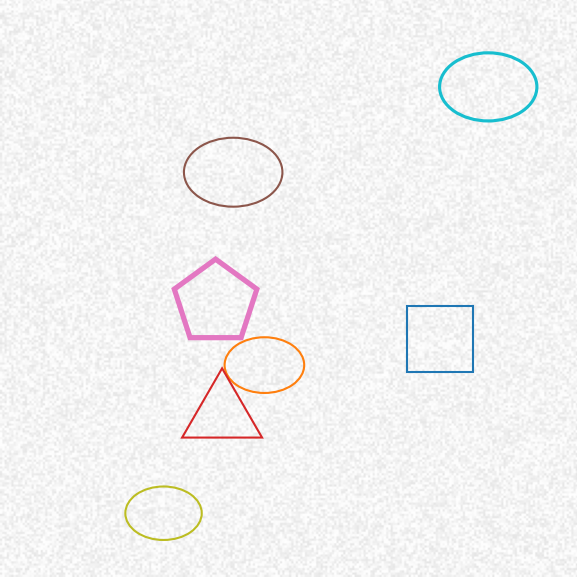[{"shape": "square", "thickness": 1, "radius": 0.29, "center": [0.762, 0.412]}, {"shape": "oval", "thickness": 1, "radius": 0.34, "center": [0.458, 0.367]}, {"shape": "triangle", "thickness": 1, "radius": 0.4, "center": [0.385, 0.281]}, {"shape": "oval", "thickness": 1, "radius": 0.43, "center": [0.404, 0.701]}, {"shape": "pentagon", "thickness": 2.5, "radius": 0.38, "center": [0.373, 0.475]}, {"shape": "oval", "thickness": 1, "radius": 0.33, "center": [0.283, 0.11]}, {"shape": "oval", "thickness": 1.5, "radius": 0.42, "center": [0.845, 0.849]}]